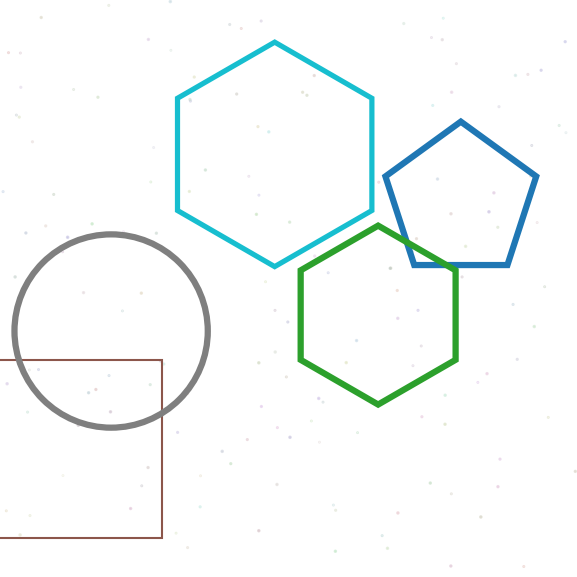[{"shape": "pentagon", "thickness": 3, "radius": 0.69, "center": [0.798, 0.651]}, {"shape": "hexagon", "thickness": 3, "radius": 0.77, "center": [0.655, 0.454]}, {"shape": "square", "thickness": 1, "radius": 0.77, "center": [0.126, 0.222]}, {"shape": "circle", "thickness": 3, "radius": 0.84, "center": [0.192, 0.426]}, {"shape": "hexagon", "thickness": 2.5, "radius": 0.97, "center": [0.476, 0.732]}]